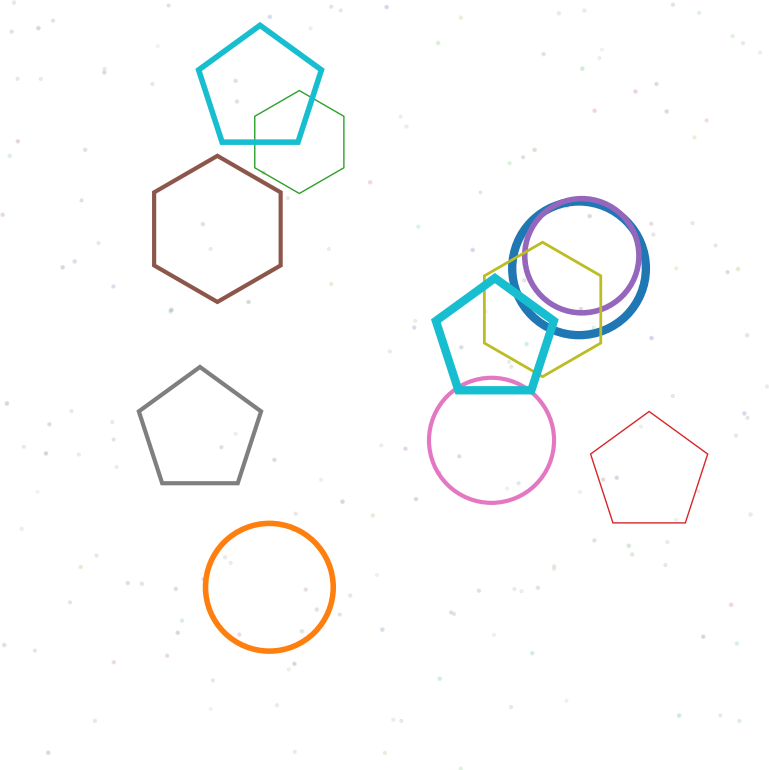[{"shape": "circle", "thickness": 3, "radius": 0.43, "center": [0.752, 0.652]}, {"shape": "circle", "thickness": 2, "radius": 0.41, "center": [0.35, 0.237]}, {"shape": "hexagon", "thickness": 0.5, "radius": 0.33, "center": [0.389, 0.816]}, {"shape": "pentagon", "thickness": 0.5, "radius": 0.4, "center": [0.843, 0.386]}, {"shape": "circle", "thickness": 2, "radius": 0.37, "center": [0.756, 0.668]}, {"shape": "hexagon", "thickness": 1.5, "radius": 0.47, "center": [0.282, 0.703]}, {"shape": "circle", "thickness": 1.5, "radius": 0.41, "center": [0.638, 0.428]}, {"shape": "pentagon", "thickness": 1.5, "radius": 0.42, "center": [0.26, 0.44]}, {"shape": "hexagon", "thickness": 1, "radius": 0.44, "center": [0.705, 0.598]}, {"shape": "pentagon", "thickness": 2, "radius": 0.42, "center": [0.338, 0.883]}, {"shape": "pentagon", "thickness": 3, "radius": 0.4, "center": [0.643, 0.558]}]